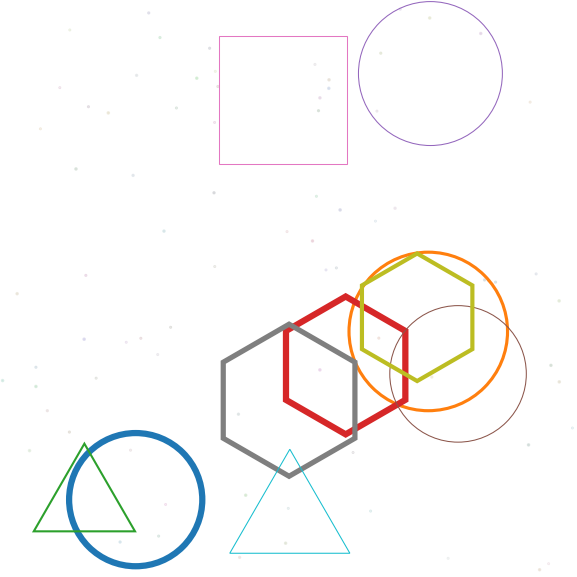[{"shape": "circle", "thickness": 3, "radius": 0.58, "center": [0.235, 0.134]}, {"shape": "circle", "thickness": 1.5, "radius": 0.69, "center": [0.742, 0.425]}, {"shape": "triangle", "thickness": 1, "radius": 0.51, "center": [0.146, 0.13]}, {"shape": "hexagon", "thickness": 3, "radius": 0.6, "center": [0.599, 0.366]}, {"shape": "circle", "thickness": 0.5, "radius": 0.62, "center": [0.745, 0.872]}, {"shape": "circle", "thickness": 0.5, "radius": 0.59, "center": [0.793, 0.352]}, {"shape": "square", "thickness": 0.5, "radius": 0.55, "center": [0.49, 0.826]}, {"shape": "hexagon", "thickness": 2.5, "radius": 0.66, "center": [0.501, 0.306]}, {"shape": "hexagon", "thickness": 2, "radius": 0.55, "center": [0.722, 0.45]}, {"shape": "triangle", "thickness": 0.5, "radius": 0.6, "center": [0.502, 0.101]}]